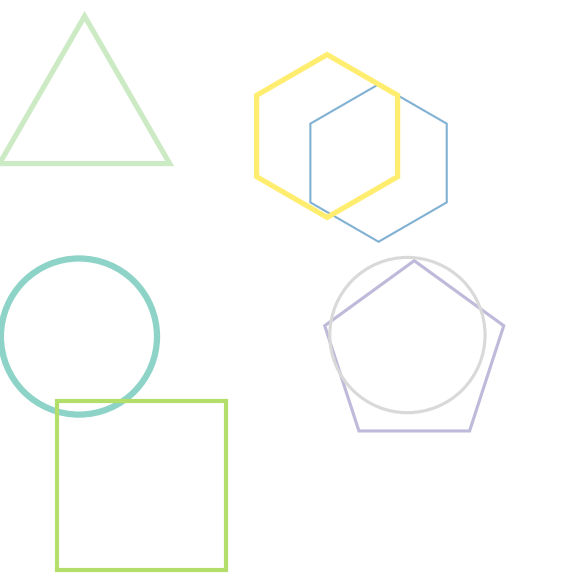[{"shape": "circle", "thickness": 3, "radius": 0.68, "center": [0.137, 0.416]}, {"shape": "pentagon", "thickness": 1.5, "radius": 0.81, "center": [0.717, 0.385]}, {"shape": "hexagon", "thickness": 1, "radius": 0.68, "center": [0.656, 0.717]}, {"shape": "square", "thickness": 2, "radius": 0.73, "center": [0.245, 0.159]}, {"shape": "circle", "thickness": 1.5, "radius": 0.67, "center": [0.706, 0.419]}, {"shape": "triangle", "thickness": 2.5, "radius": 0.85, "center": [0.146, 0.801]}, {"shape": "hexagon", "thickness": 2.5, "radius": 0.7, "center": [0.566, 0.764]}]